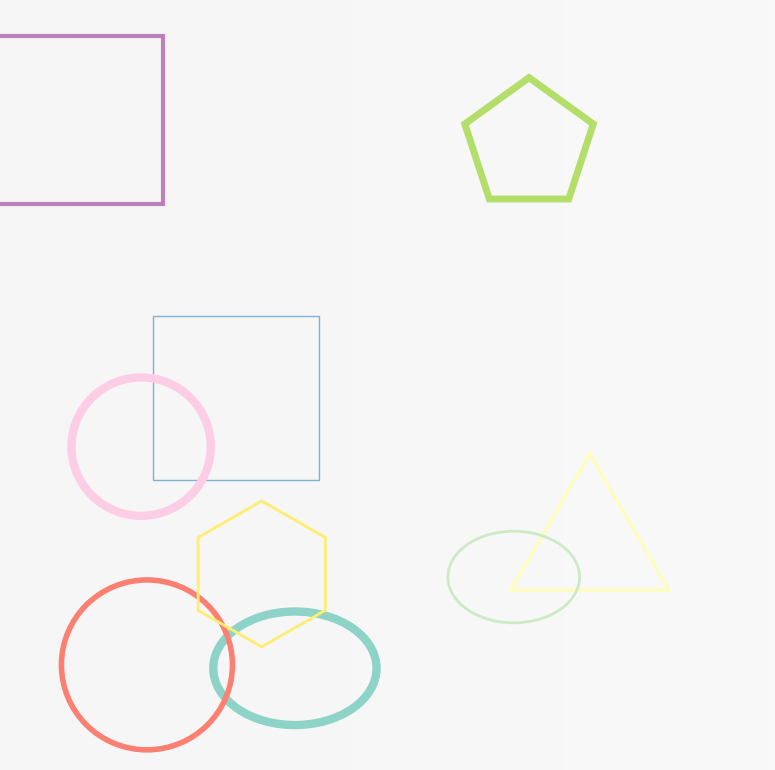[{"shape": "oval", "thickness": 3, "radius": 0.53, "center": [0.381, 0.132]}, {"shape": "triangle", "thickness": 1, "radius": 0.59, "center": [0.761, 0.293]}, {"shape": "circle", "thickness": 2, "radius": 0.55, "center": [0.19, 0.137]}, {"shape": "square", "thickness": 0.5, "radius": 0.53, "center": [0.305, 0.483]}, {"shape": "pentagon", "thickness": 2.5, "radius": 0.44, "center": [0.683, 0.812]}, {"shape": "circle", "thickness": 3, "radius": 0.45, "center": [0.182, 0.42]}, {"shape": "square", "thickness": 1.5, "radius": 0.55, "center": [0.101, 0.844]}, {"shape": "oval", "thickness": 1, "radius": 0.42, "center": [0.663, 0.251]}, {"shape": "hexagon", "thickness": 1, "radius": 0.47, "center": [0.338, 0.255]}]